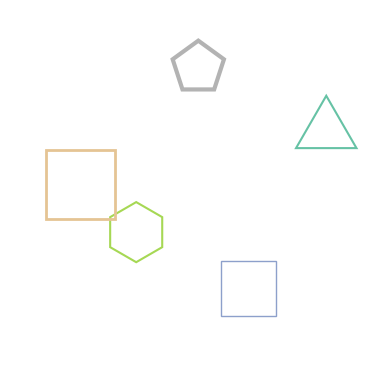[{"shape": "triangle", "thickness": 1.5, "radius": 0.45, "center": [0.847, 0.661]}, {"shape": "square", "thickness": 1, "radius": 0.36, "center": [0.645, 0.25]}, {"shape": "hexagon", "thickness": 1.5, "radius": 0.39, "center": [0.354, 0.397]}, {"shape": "square", "thickness": 2, "radius": 0.45, "center": [0.21, 0.521]}, {"shape": "pentagon", "thickness": 3, "radius": 0.35, "center": [0.515, 0.824]}]